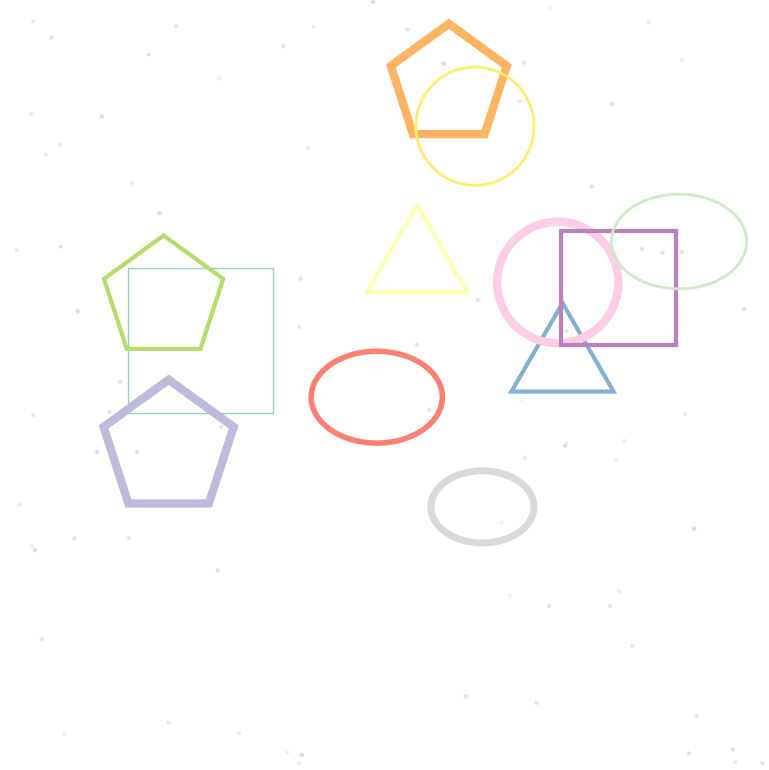[{"shape": "square", "thickness": 0.5, "radius": 0.47, "center": [0.261, 0.558]}, {"shape": "triangle", "thickness": 1.5, "radius": 0.38, "center": [0.542, 0.658]}, {"shape": "pentagon", "thickness": 3, "radius": 0.44, "center": [0.219, 0.418]}, {"shape": "oval", "thickness": 2, "radius": 0.43, "center": [0.489, 0.484]}, {"shape": "triangle", "thickness": 1.5, "radius": 0.38, "center": [0.731, 0.53]}, {"shape": "pentagon", "thickness": 3, "radius": 0.4, "center": [0.583, 0.89]}, {"shape": "pentagon", "thickness": 1.5, "radius": 0.41, "center": [0.212, 0.613]}, {"shape": "circle", "thickness": 3, "radius": 0.39, "center": [0.724, 0.633]}, {"shape": "oval", "thickness": 2.5, "radius": 0.33, "center": [0.627, 0.342]}, {"shape": "square", "thickness": 1.5, "radius": 0.37, "center": [0.803, 0.626]}, {"shape": "oval", "thickness": 1, "radius": 0.44, "center": [0.882, 0.686]}, {"shape": "circle", "thickness": 1, "radius": 0.38, "center": [0.617, 0.836]}]